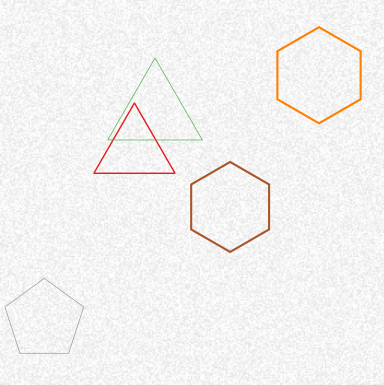[{"shape": "triangle", "thickness": 1, "radius": 0.61, "center": [0.349, 0.611]}, {"shape": "triangle", "thickness": 0.5, "radius": 0.71, "center": [0.403, 0.707]}, {"shape": "hexagon", "thickness": 1.5, "radius": 0.62, "center": [0.829, 0.805]}, {"shape": "hexagon", "thickness": 1.5, "radius": 0.58, "center": [0.598, 0.462]}, {"shape": "pentagon", "thickness": 0.5, "radius": 0.54, "center": [0.115, 0.169]}]